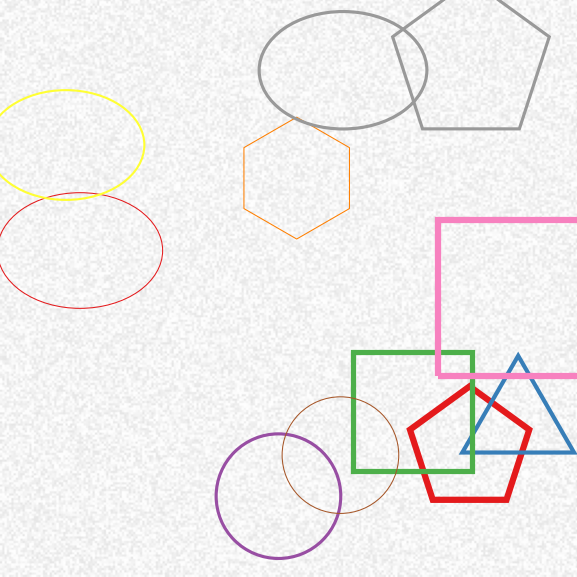[{"shape": "oval", "thickness": 0.5, "radius": 0.72, "center": [0.139, 0.565]}, {"shape": "pentagon", "thickness": 3, "radius": 0.54, "center": [0.813, 0.222]}, {"shape": "triangle", "thickness": 2, "radius": 0.56, "center": [0.897, 0.271]}, {"shape": "square", "thickness": 2.5, "radius": 0.52, "center": [0.714, 0.286]}, {"shape": "circle", "thickness": 1.5, "radius": 0.54, "center": [0.482, 0.14]}, {"shape": "hexagon", "thickness": 0.5, "radius": 0.53, "center": [0.514, 0.691]}, {"shape": "oval", "thickness": 1, "radius": 0.68, "center": [0.114, 0.748]}, {"shape": "circle", "thickness": 0.5, "radius": 0.5, "center": [0.589, 0.211]}, {"shape": "square", "thickness": 3, "radius": 0.67, "center": [0.893, 0.483]}, {"shape": "oval", "thickness": 1.5, "radius": 0.73, "center": [0.594, 0.877]}, {"shape": "pentagon", "thickness": 1.5, "radius": 0.71, "center": [0.815, 0.891]}]